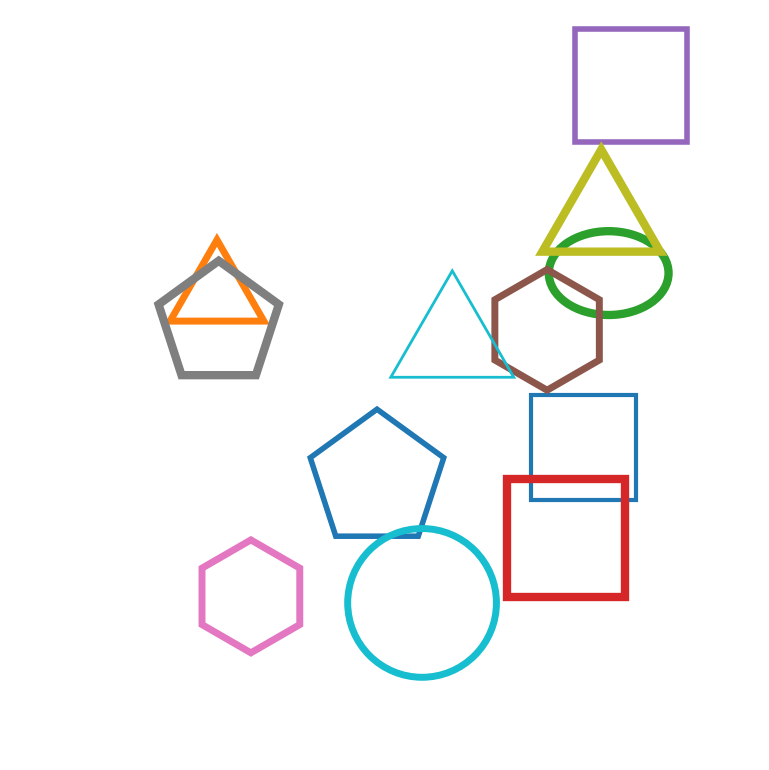[{"shape": "square", "thickness": 1.5, "radius": 0.34, "center": [0.758, 0.419]}, {"shape": "pentagon", "thickness": 2, "radius": 0.46, "center": [0.49, 0.377]}, {"shape": "triangle", "thickness": 2.5, "radius": 0.35, "center": [0.282, 0.618]}, {"shape": "oval", "thickness": 3, "radius": 0.39, "center": [0.79, 0.645]}, {"shape": "square", "thickness": 3, "radius": 0.38, "center": [0.735, 0.301]}, {"shape": "square", "thickness": 2, "radius": 0.37, "center": [0.82, 0.889]}, {"shape": "hexagon", "thickness": 2.5, "radius": 0.39, "center": [0.711, 0.572]}, {"shape": "hexagon", "thickness": 2.5, "radius": 0.37, "center": [0.326, 0.225]}, {"shape": "pentagon", "thickness": 3, "radius": 0.41, "center": [0.284, 0.579]}, {"shape": "triangle", "thickness": 3, "radius": 0.44, "center": [0.781, 0.717]}, {"shape": "circle", "thickness": 2.5, "radius": 0.48, "center": [0.548, 0.217]}, {"shape": "triangle", "thickness": 1, "radius": 0.46, "center": [0.587, 0.556]}]